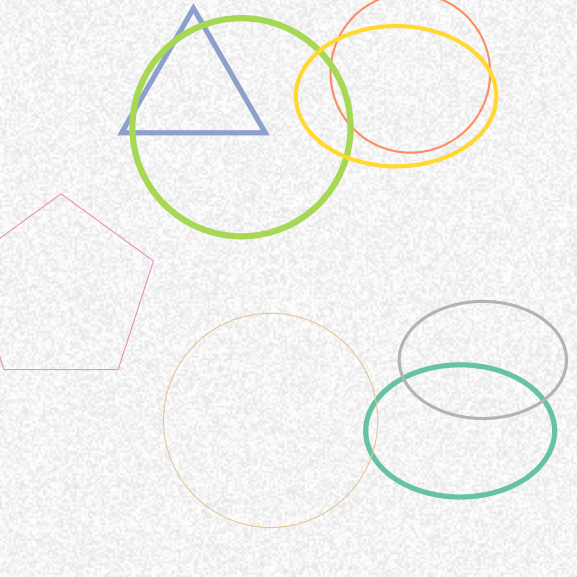[{"shape": "oval", "thickness": 2.5, "radius": 0.82, "center": [0.797, 0.253]}, {"shape": "circle", "thickness": 1, "radius": 0.69, "center": [0.711, 0.873]}, {"shape": "triangle", "thickness": 2.5, "radius": 0.72, "center": [0.335, 0.841]}, {"shape": "pentagon", "thickness": 0.5, "radius": 0.84, "center": [0.106, 0.495]}, {"shape": "circle", "thickness": 3, "radius": 0.94, "center": [0.418, 0.779]}, {"shape": "oval", "thickness": 2, "radius": 0.87, "center": [0.686, 0.833]}, {"shape": "circle", "thickness": 0.5, "radius": 0.93, "center": [0.469, 0.271]}, {"shape": "oval", "thickness": 1.5, "radius": 0.72, "center": [0.836, 0.376]}]